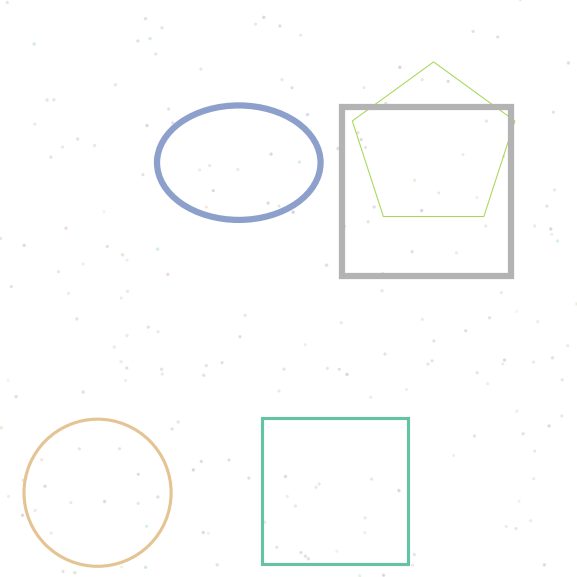[{"shape": "square", "thickness": 1.5, "radius": 0.63, "center": [0.58, 0.149]}, {"shape": "oval", "thickness": 3, "radius": 0.71, "center": [0.413, 0.717]}, {"shape": "pentagon", "thickness": 0.5, "radius": 0.74, "center": [0.751, 0.744]}, {"shape": "circle", "thickness": 1.5, "radius": 0.64, "center": [0.169, 0.146]}, {"shape": "square", "thickness": 3, "radius": 0.73, "center": [0.738, 0.668]}]